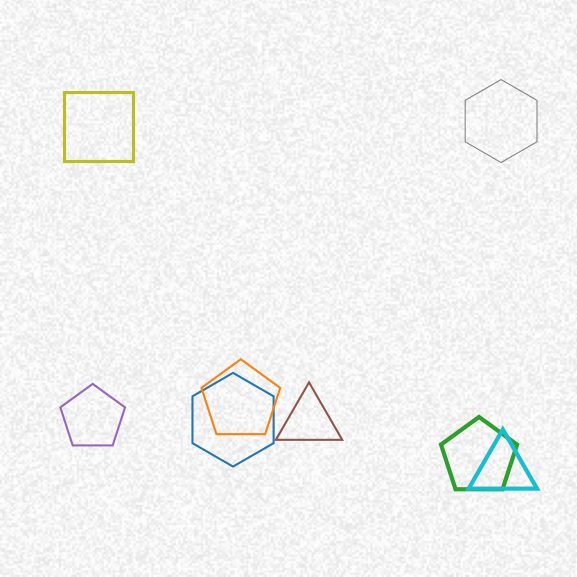[{"shape": "hexagon", "thickness": 1, "radius": 0.41, "center": [0.404, 0.272]}, {"shape": "pentagon", "thickness": 1, "radius": 0.36, "center": [0.417, 0.305]}, {"shape": "pentagon", "thickness": 2, "radius": 0.35, "center": [0.83, 0.208]}, {"shape": "pentagon", "thickness": 1, "radius": 0.29, "center": [0.161, 0.276]}, {"shape": "triangle", "thickness": 1, "radius": 0.33, "center": [0.535, 0.271]}, {"shape": "hexagon", "thickness": 0.5, "radius": 0.36, "center": [0.868, 0.79]}, {"shape": "square", "thickness": 1.5, "radius": 0.3, "center": [0.171, 0.78]}, {"shape": "triangle", "thickness": 2, "radius": 0.34, "center": [0.871, 0.187]}]